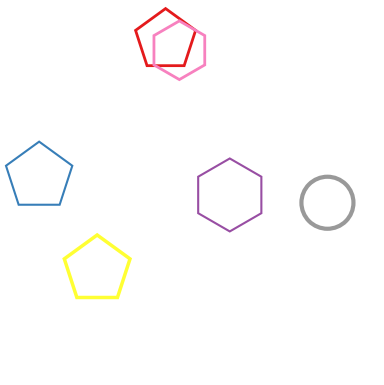[{"shape": "pentagon", "thickness": 2, "radius": 0.41, "center": [0.43, 0.896]}, {"shape": "pentagon", "thickness": 1.5, "radius": 0.45, "center": [0.102, 0.541]}, {"shape": "hexagon", "thickness": 1.5, "radius": 0.47, "center": [0.597, 0.494]}, {"shape": "pentagon", "thickness": 2.5, "radius": 0.45, "center": [0.252, 0.3]}, {"shape": "hexagon", "thickness": 2, "radius": 0.38, "center": [0.466, 0.869]}, {"shape": "circle", "thickness": 3, "radius": 0.34, "center": [0.85, 0.473]}]